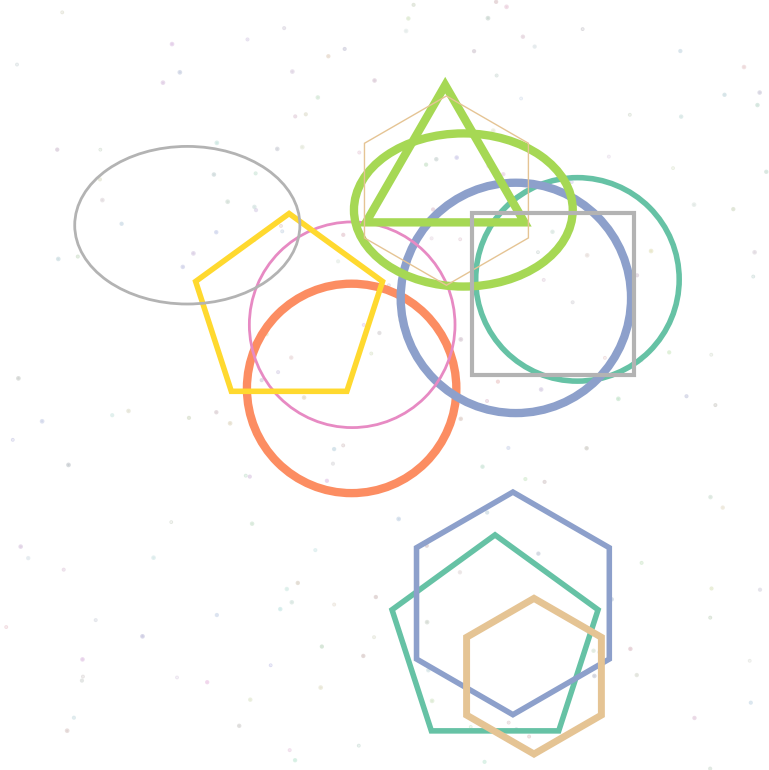[{"shape": "circle", "thickness": 2, "radius": 0.66, "center": [0.75, 0.637]}, {"shape": "pentagon", "thickness": 2, "radius": 0.7, "center": [0.643, 0.165]}, {"shape": "circle", "thickness": 3, "radius": 0.68, "center": [0.457, 0.496]}, {"shape": "circle", "thickness": 3, "radius": 0.75, "center": [0.67, 0.613]}, {"shape": "hexagon", "thickness": 2, "radius": 0.72, "center": [0.666, 0.216]}, {"shape": "circle", "thickness": 1, "radius": 0.67, "center": [0.457, 0.578]}, {"shape": "triangle", "thickness": 3, "radius": 0.59, "center": [0.578, 0.771]}, {"shape": "oval", "thickness": 3, "radius": 0.71, "center": [0.602, 0.727]}, {"shape": "pentagon", "thickness": 2, "radius": 0.64, "center": [0.375, 0.595]}, {"shape": "hexagon", "thickness": 0.5, "radius": 0.61, "center": [0.58, 0.752]}, {"shape": "hexagon", "thickness": 2.5, "radius": 0.51, "center": [0.693, 0.122]}, {"shape": "square", "thickness": 1.5, "radius": 0.53, "center": [0.718, 0.618]}, {"shape": "oval", "thickness": 1, "radius": 0.73, "center": [0.243, 0.708]}]